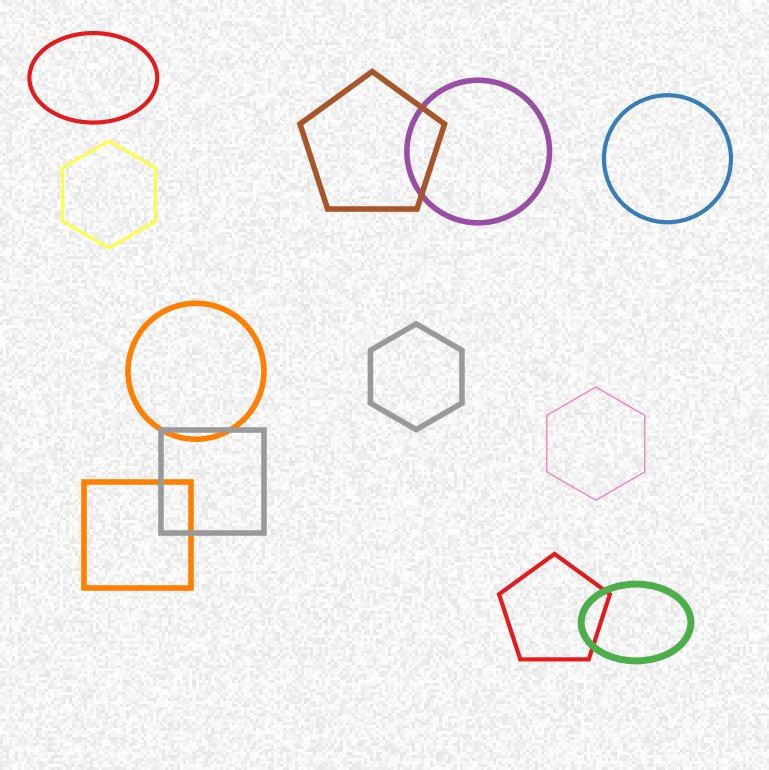[{"shape": "oval", "thickness": 1.5, "radius": 0.42, "center": [0.121, 0.899]}, {"shape": "pentagon", "thickness": 1.5, "radius": 0.38, "center": [0.72, 0.205]}, {"shape": "circle", "thickness": 1.5, "radius": 0.41, "center": [0.867, 0.794]}, {"shape": "oval", "thickness": 2.5, "radius": 0.36, "center": [0.826, 0.192]}, {"shape": "circle", "thickness": 2, "radius": 0.46, "center": [0.621, 0.803]}, {"shape": "circle", "thickness": 2, "radius": 0.44, "center": [0.254, 0.518]}, {"shape": "square", "thickness": 2, "radius": 0.35, "center": [0.179, 0.305]}, {"shape": "hexagon", "thickness": 1, "radius": 0.35, "center": [0.142, 0.747]}, {"shape": "pentagon", "thickness": 2, "radius": 0.49, "center": [0.483, 0.808]}, {"shape": "hexagon", "thickness": 0.5, "radius": 0.37, "center": [0.774, 0.424]}, {"shape": "square", "thickness": 2, "radius": 0.33, "center": [0.276, 0.374]}, {"shape": "hexagon", "thickness": 2, "radius": 0.34, "center": [0.54, 0.511]}]